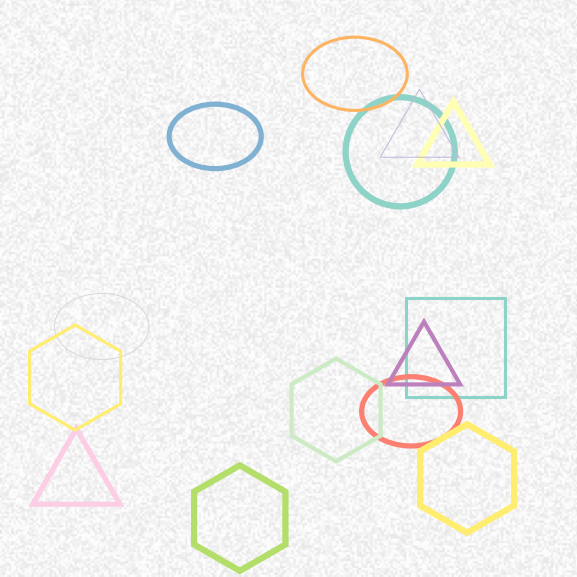[{"shape": "circle", "thickness": 3, "radius": 0.47, "center": [0.693, 0.736]}, {"shape": "square", "thickness": 1.5, "radius": 0.43, "center": [0.788, 0.397]}, {"shape": "triangle", "thickness": 3, "radius": 0.36, "center": [0.785, 0.751]}, {"shape": "triangle", "thickness": 0.5, "radius": 0.39, "center": [0.726, 0.766]}, {"shape": "oval", "thickness": 2.5, "radius": 0.43, "center": [0.712, 0.287]}, {"shape": "oval", "thickness": 2.5, "radius": 0.4, "center": [0.373, 0.763]}, {"shape": "oval", "thickness": 1.5, "radius": 0.45, "center": [0.615, 0.871]}, {"shape": "hexagon", "thickness": 3, "radius": 0.46, "center": [0.415, 0.102]}, {"shape": "triangle", "thickness": 2.5, "radius": 0.44, "center": [0.132, 0.17]}, {"shape": "oval", "thickness": 0.5, "radius": 0.41, "center": [0.176, 0.434]}, {"shape": "triangle", "thickness": 2, "radius": 0.36, "center": [0.734, 0.37]}, {"shape": "hexagon", "thickness": 2, "radius": 0.45, "center": [0.582, 0.289]}, {"shape": "hexagon", "thickness": 1.5, "radius": 0.46, "center": [0.13, 0.345]}, {"shape": "hexagon", "thickness": 3, "radius": 0.47, "center": [0.809, 0.171]}]